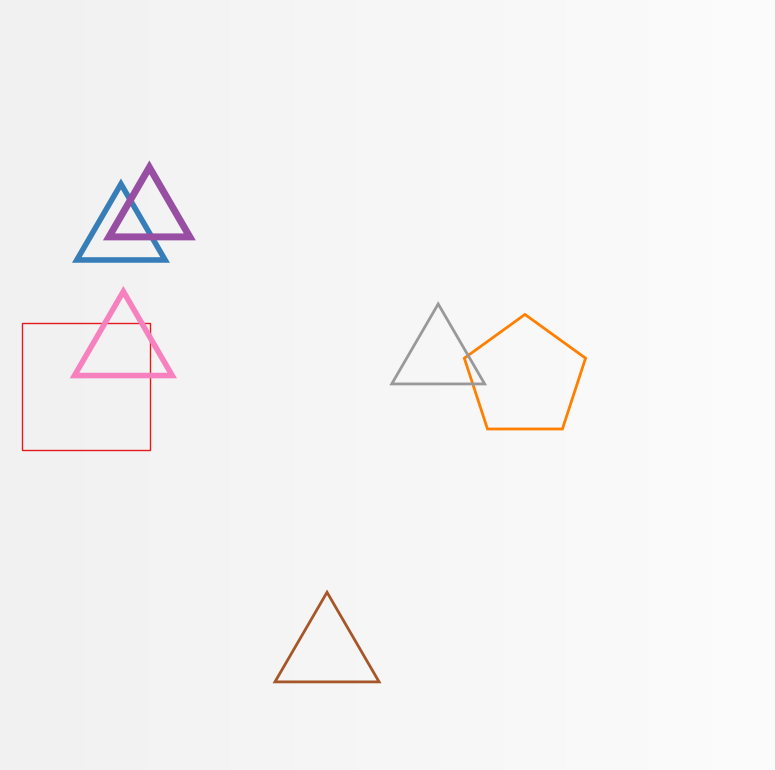[{"shape": "square", "thickness": 0.5, "radius": 0.41, "center": [0.111, 0.498]}, {"shape": "triangle", "thickness": 2, "radius": 0.33, "center": [0.156, 0.695]}, {"shape": "triangle", "thickness": 2.5, "radius": 0.3, "center": [0.193, 0.722]}, {"shape": "pentagon", "thickness": 1, "radius": 0.41, "center": [0.677, 0.509]}, {"shape": "triangle", "thickness": 1, "radius": 0.39, "center": [0.422, 0.153]}, {"shape": "triangle", "thickness": 2, "radius": 0.36, "center": [0.159, 0.549]}, {"shape": "triangle", "thickness": 1, "radius": 0.35, "center": [0.565, 0.536]}]